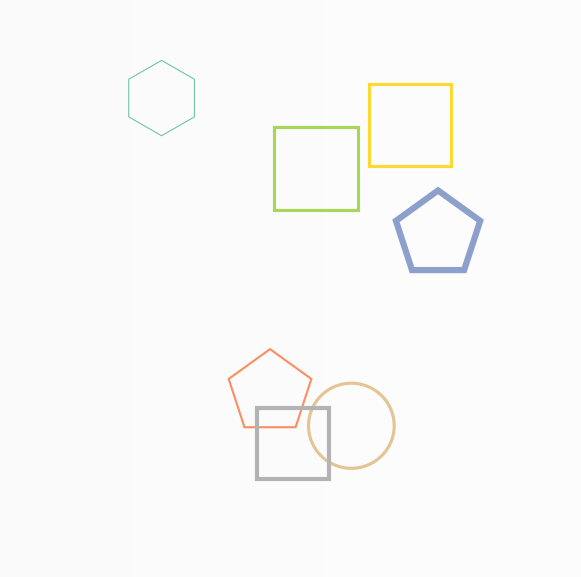[{"shape": "hexagon", "thickness": 0.5, "radius": 0.33, "center": [0.278, 0.829]}, {"shape": "pentagon", "thickness": 1, "radius": 0.37, "center": [0.465, 0.32]}, {"shape": "pentagon", "thickness": 3, "radius": 0.38, "center": [0.754, 0.593]}, {"shape": "square", "thickness": 1.5, "radius": 0.36, "center": [0.544, 0.708]}, {"shape": "square", "thickness": 1.5, "radius": 0.36, "center": [0.705, 0.782]}, {"shape": "circle", "thickness": 1.5, "radius": 0.37, "center": [0.604, 0.262]}, {"shape": "square", "thickness": 2, "radius": 0.31, "center": [0.504, 0.232]}]